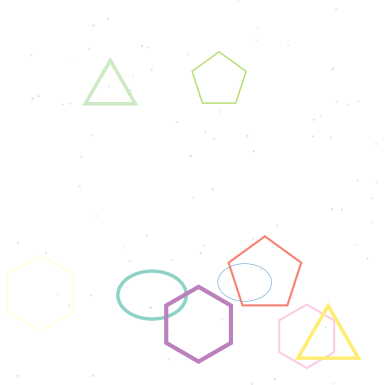[{"shape": "oval", "thickness": 2.5, "radius": 0.44, "center": [0.395, 0.234]}, {"shape": "hexagon", "thickness": 0.5, "radius": 0.49, "center": [0.105, 0.238]}, {"shape": "pentagon", "thickness": 1.5, "radius": 0.5, "center": [0.688, 0.287]}, {"shape": "oval", "thickness": 0.5, "radius": 0.35, "center": [0.636, 0.266]}, {"shape": "pentagon", "thickness": 1, "radius": 0.37, "center": [0.569, 0.792]}, {"shape": "hexagon", "thickness": 1.5, "radius": 0.41, "center": [0.797, 0.127]}, {"shape": "hexagon", "thickness": 3, "radius": 0.49, "center": [0.516, 0.158]}, {"shape": "triangle", "thickness": 2.5, "radius": 0.38, "center": [0.287, 0.768]}, {"shape": "triangle", "thickness": 2.5, "radius": 0.45, "center": [0.852, 0.115]}]